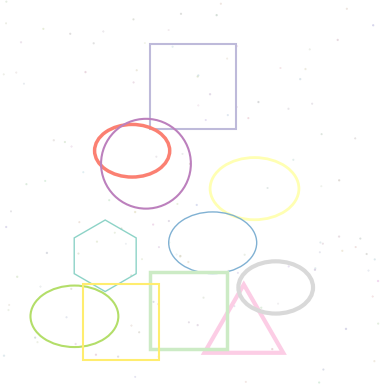[{"shape": "hexagon", "thickness": 1, "radius": 0.46, "center": [0.273, 0.336]}, {"shape": "oval", "thickness": 2, "radius": 0.58, "center": [0.661, 0.51]}, {"shape": "square", "thickness": 1.5, "radius": 0.56, "center": [0.502, 0.776]}, {"shape": "oval", "thickness": 2.5, "radius": 0.49, "center": [0.343, 0.608]}, {"shape": "oval", "thickness": 1, "radius": 0.57, "center": [0.552, 0.37]}, {"shape": "oval", "thickness": 1.5, "radius": 0.57, "center": [0.193, 0.178]}, {"shape": "triangle", "thickness": 3, "radius": 0.59, "center": [0.633, 0.143]}, {"shape": "oval", "thickness": 3, "radius": 0.48, "center": [0.716, 0.253]}, {"shape": "circle", "thickness": 1.5, "radius": 0.58, "center": [0.379, 0.575]}, {"shape": "square", "thickness": 2.5, "radius": 0.5, "center": [0.489, 0.194]}, {"shape": "square", "thickness": 1.5, "radius": 0.49, "center": [0.314, 0.163]}]